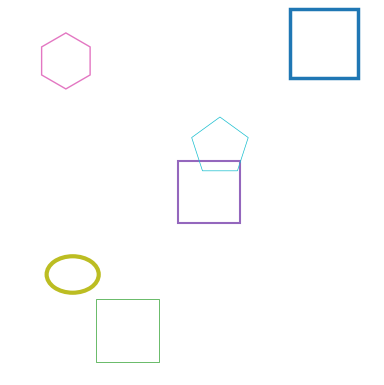[{"shape": "square", "thickness": 2.5, "radius": 0.44, "center": [0.842, 0.887]}, {"shape": "square", "thickness": 0.5, "radius": 0.41, "center": [0.331, 0.141]}, {"shape": "square", "thickness": 1.5, "radius": 0.4, "center": [0.543, 0.502]}, {"shape": "hexagon", "thickness": 1, "radius": 0.36, "center": [0.171, 0.842]}, {"shape": "oval", "thickness": 3, "radius": 0.34, "center": [0.189, 0.287]}, {"shape": "pentagon", "thickness": 0.5, "radius": 0.39, "center": [0.571, 0.619]}]